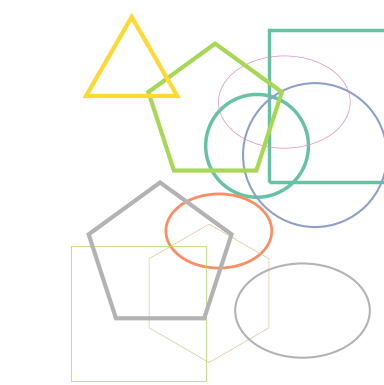[{"shape": "square", "thickness": 2.5, "radius": 0.99, "center": [0.895, 0.725]}, {"shape": "circle", "thickness": 2.5, "radius": 0.67, "center": [0.668, 0.621]}, {"shape": "oval", "thickness": 2, "radius": 0.69, "center": [0.568, 0.4]}, {"shape": "circle", "thickness": 1.5, "radius": 0.93, "center": [0.818, 0.597]}, {"shape": "oval", "thickness": 0.5, "radius": 0.86, "center": [0.739, 0.735]}, {"shape": "pentagon", "thickness": 3, "radius": 0.91, "center": [0.559, 0.705]}, {"shape": "square", "thickness": 0.5, "radius": 0.88, "center": [0.36, 0.185]}, {"shape": "triangle", "thickness": 3, "radius": 0.68, "center": [0.342, 0.819]}, {"shape": "hexagon", "thickness": 0.5, "radius": 0.9, "center": [0.543, 0.238]}, {"shape": "pentagon", "thickness": 3, "radius": 0.98, "center": [0.416, 0.331]}, {"shape": "oval", "thickness": 1.5, "radius": 0.87, "center": [0.786, 0.193]}]